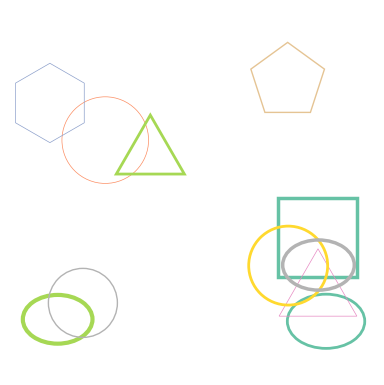[{"shape": "oval", "thickness": 2, "radius": 0.5, "center": [0.847, 0.165]}, {"shape": "square", "thickness": 2.5, "radius": 0.51, "center": [0.825, 0.384]}, {"shape": "circle", "thickness": 0.5, "radius": 0.56, "center": [0.273, 0.636]}, {"shape": "hexagon", "thickness": 0.5, "radius": 0.52, "center": [0.13, 0.733]}, {"shape": "triangle", "thickness": 0.5, "radius": 0.58, "center": [0.826, 0.237]}, {"shape": "triangle", "thickness": 2, "radius": 0.51, "center": [0.39, 0.599]}, {"shape": "oval", "thickness": 3, "radius": 0.45, "center": [0.15, 0.171]}, {"shape": "circle", "thickness": 2, "radius": 0.51, "center": [0.749, 0.31]}, {"shape": "pentagon", "thickness": 1, "radius": 0.5, "center": [0.747, 0.789]}, {"shape": "oval", "thickness": 2.5, "radius": 0.47, "center": [0.827, 0.312]}, {"shape": "circle", "thickness": 1, "radius": 0.45, "center": [0.215, 0.213]}]